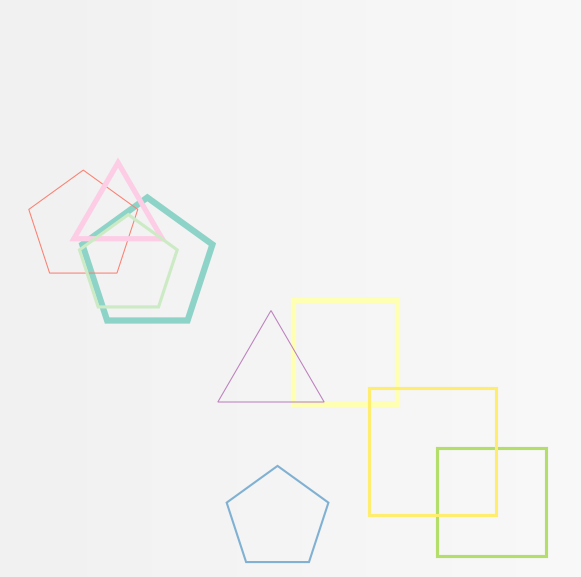[{"shape": "pentagon", "thickness": 3, "radius": 0.59, "center": [0.254, 0.539]}, {"shape": "square", "thickness": 2.5, "radius": 0.45, "center": [0.593, 0.39]}, {"shape": "pentagon", "thickness": 0.5, "radius": 0.49, "center": [0.143, 0.606]}, {"shape": "pentagon", "thickness": 1, "radius": 0.46, "center": [0.477, 0.1]}, {"shape": "square", "thickness": 1.5, "radius": 0.47, "center": [0.845, 0.13]}, {"shape": "triangle", "thickness": 2.5, "radius": 0.44, "center": [0.203, 0.63]}, {"shape": "triangle", "thickness": 0.5, "radius": 0.53, "center": [0.466, 0.356]}, {"shape": "pentagon", "thickness": 1.5, "radius": 0.44, "center": [0.221, 0.539]}, {"shape": "square", "thickness": 1.5, "radius": 0.55, "center": [0.744, 0.217]}]